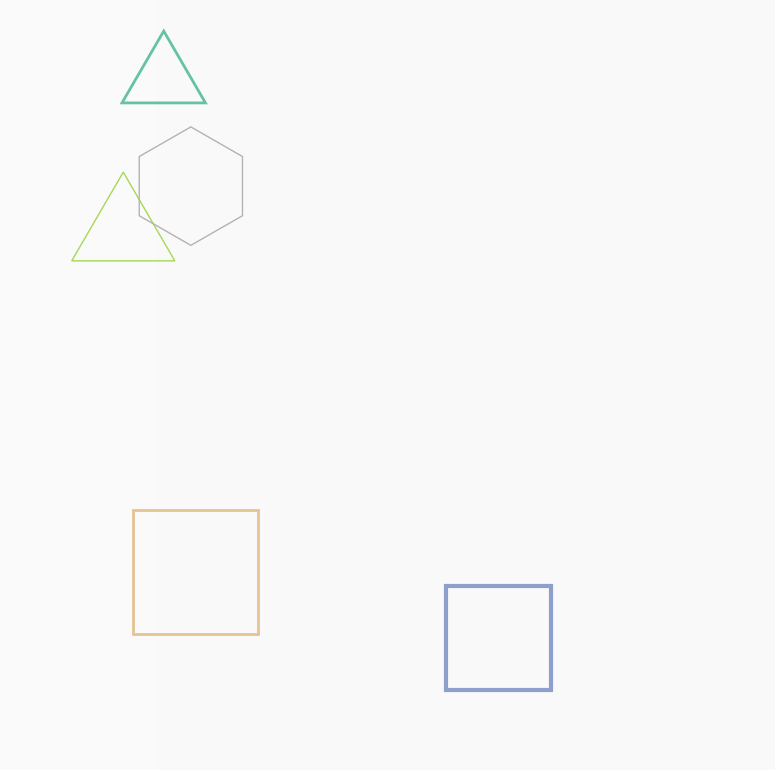[{"shape": "triangle", "thickness": 1, "radius": 0.31, "center": [0.211, 0.897]}, {"shape": "square", "thickness": 1.5, "radius": 0.34, "center": [0.644, 0.171]}, {"shape": "triangle", "thickness": 0.5, "radius": 0.38, "center": [0.159, 0.7]}, {"shape": "square", "thickness": 1, "radius": 0.4, "center": [0.252, 0.257]}, {"shape": "hexagon", "thickness": 0.5, "radius": 0.38, "center": [0.246, 0.758]}]